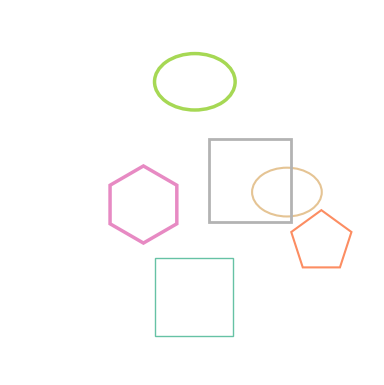[{"shape": "square", "thickness": 1, "radius": 0.51, "center": [0.504, 0.228]}, {"shape": "pentagon", "thickness": 1.5, "radius": 0.41, "center": [0.835, 0.372]}, {"shape": "hexagon", "thickness": 2.5, "radius": 0.5, "center": [0.373, 0.469]}, {"shape": "oval", "thickness": 2.5, "radius": 0.52, "center": [0.506, 0.788]}, {"shape": "oval", "thickness": 1.5, "radius": 0.45, "center": [0.745, 0.501]}, {"shape": "square", "thickness": 2, "radius": 0.53, "center": [0.65, 0.531]}]